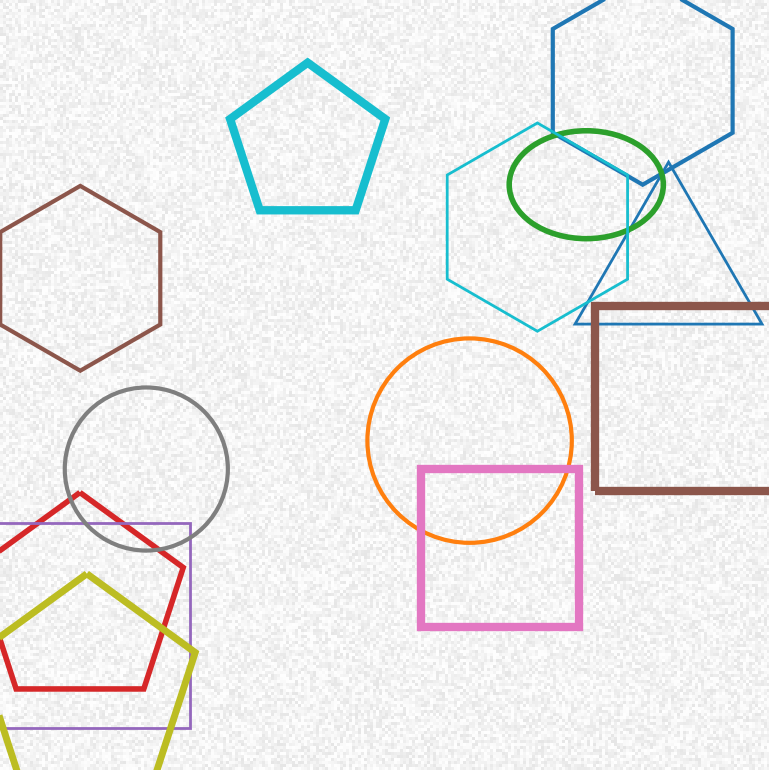[{"shape": "hexagon", "thickness": 1.5, "radius": 0.67, "center": [0.835, 0.895]}, {"shape": "triangle", "thickness": 1, "radius": 0.7, "center": [0.868, 0.649]}, {"shape": "circle", "thickness": 1.5, "radius": 0.66, "center": [0.61, 0.428]}, {"shape": "oval", "thickness": 2, "radius": 0.5, "center": [0.761, 0.76]}, {"shape": "pentagon", "thickness": 2, "radius": 0.71, "center": [0.104, 0.219]}, {"shape": "square", "thickness": 1, "radius": 0.67, "center": [0.113, 0.188]}, {"shape": "hexagon", "thickness": 1.5, "radius": 0.6, "center": [0.104, 0.639]}, {"shape": "square", "thickness": 3, "radius": 0.6, "center": [0.892, 0.482]}, {"shape": "square", "thickness": 3, "radius": 0.51, "center": [0.65, 0.288]}, {"shape": "circle", "thickness": 1.5, "radius": 0.53, "center": [0.19, 0.391]}, {"shape": "pentagon", "thickness": 2.5, "radius": 0.74, "center": [0.113, 0.107]}, {"shape": "pentagon", "thickness": 3, "radius": 0.53, "center": [0.4, 0.813]}, {"shape": "hexagon", "thickness": 1, "radius": 0.68, "center": [0.698, 0.705]}]